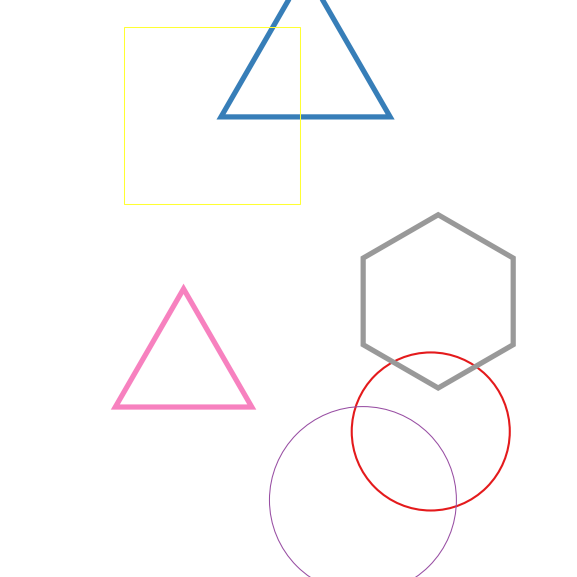[{"shape": "circle", "thickness": 1, "radius": 0.68, "center": [0.746, 0.252]}, {"shape": "triangle", "thickness": 2.5, "radius": 0.85, "center": [0.529, 0.881]}, {"shape": "circle", "thickness": 0.5, "radius": 0.81, "center": [0.628, 0.133]}, {"shape": "square", "thickness": 0.5, "radius": 0.76, "center": [0.367, 0.799]}, {"shape": "triangle", "thickness": 2.5, "radius": 0.68, "center": [0.318, 0.363]}, {"shape": "hexagon", "thickness": 2.5, "radius": 0.75, "center": [0.759, 0.477]}]